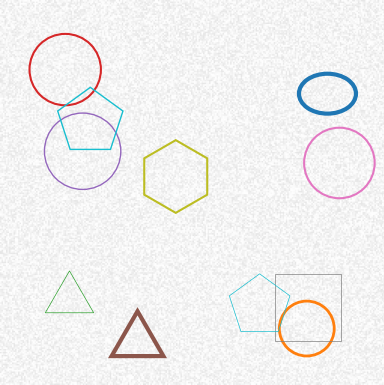[{"shape": "oval", "thickness": 3, "radius": 0.37, "center": [0.851, 0.757]}, {"shape": "circle", "thickness": 2, "radius": 0.36, "center": [0.797, 0.147]}, {"shape": "triangle", "thickness": 0.5, "radius": 0.36, "center": [0.18, 0.224]}, {"shape": "circle", "thickness": 1.5, "radius": 0.46, "center": [0.169, 0.819]}, {"shape": "circle", "thickness": 1, "radius": 0.5, "center": [0.215, 0.607]}, {"shape": "triangle", "thickness": 3, "radius": 0.39, "center": [0.357, 0.114]}, {"shape": "circle", "thickness": 1.5, "radius": 0.46, "center": [0.882, 0.577]}, {"shape": "square", "thickness": 0.5, "radius": 0.43, "center": [0.8, 0.202]}, {"shape": "hexagon", "thickness": 1.5, "radius": 0.47, "center": [0.456, 0.542]}, {"shape": "pentagon", "thickness": 0.5, "radius": 0.41, "center": [0.674, 0.206]}, {"shape": "pentagon", "thickness": 1, "radius": 0.45, "center": [0.235, 0.684]}]